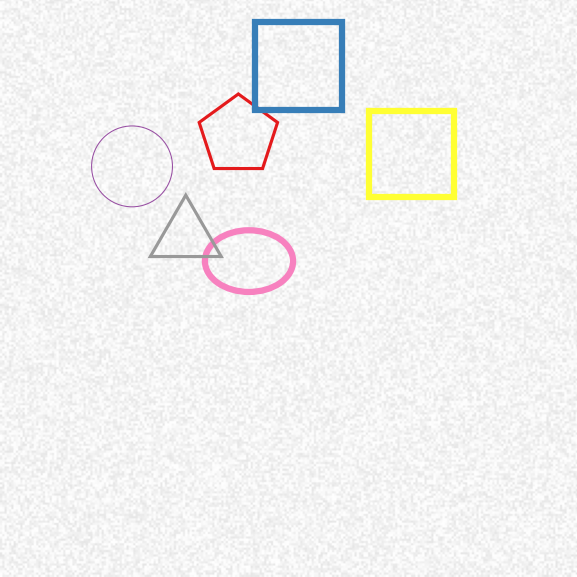[{"shape": "pentagon", "thickness": 1.5, "radius": 0.36, "center": [0.413, 0.765]}, {"shape": "square", "thickness": 3, "radius": 0.38, "center": [0.517, 0.885]}, {"shape": "circle", "thickness": 0.5, "radius": 0.35, "center": [0.229, 0.711]}, {"shape": "square", "thickness": 3, "radius": 0.37, "center": [0.712, 0.733]}, {"shape": "oval", "thickness": 3, "radius": 0.38, "center": [0.431, 0.547]}, {"shape": "triangle", "thickness": 1.5, "radius": 0.35, "center": [0.322, 0.59]}]